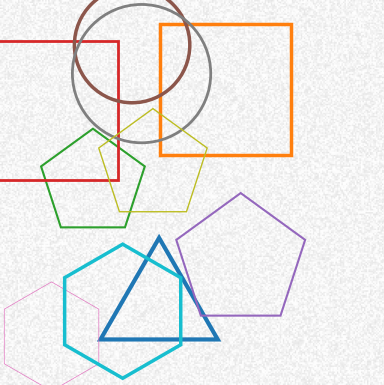[{"shape": "triangle", "thickness": 3, "radius": 0.88, "center": [0.413, 0.206]}, {"shape": "square", "thickness": 2.5, "radius": 0.85, "center": [0.585, 0.767]}, {"shape": "pentagon", "thickness": 1.5, "radius": 0.71, "center": [0.241, 0.524]}, {"shape": "square", "thickness": 2, "radius": 0.9, "center": [0.126, 0.713]}, {"shape": "pentagon", "thickness": 1.5, "radius": 0.88, "center": [0.625, 0.323]}, {"shape": "circle", "thickness": 2.5, "radius": 0.75, "center": [0.343, 0.883]}, {"shape": "hexagon", "thickness": 0.5, "radius": 0.71, "center": [0.134, 0.126]}, {"shape": "circle", "thickness": 2, "radius": 0.9, "center": [0.368, 0.809]}, {"shape": "pentagon", "thickness": 1, "radius": 0.74, "center": [0.397, 0.57]}, {"shape": "hexagon", "thickness": 2.5, "radius": 0.87, "center": [0.319, 0.192]}]